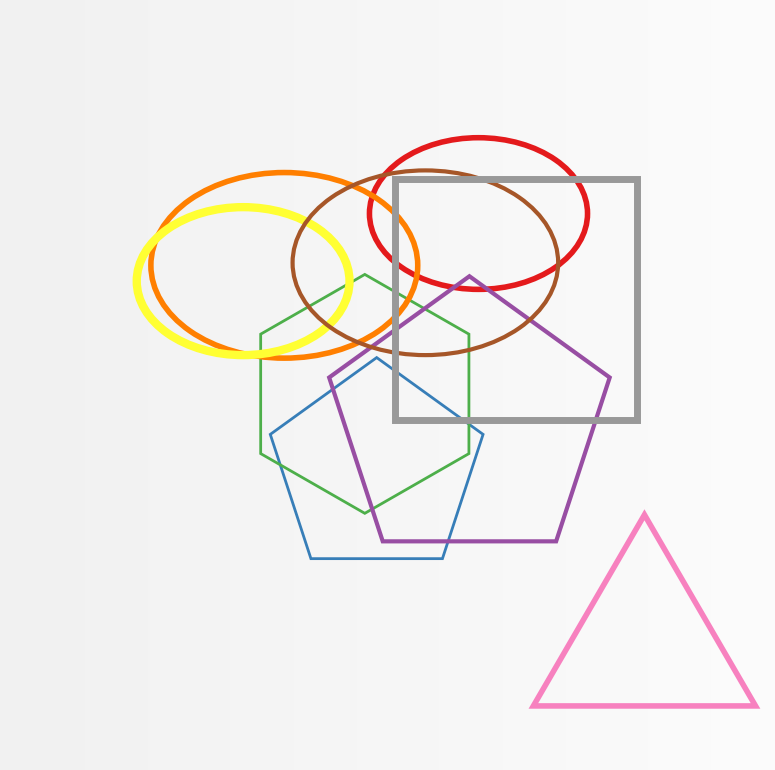[{"shape": "oval", "thickness": 2, "radius": 0.7, "center": [0.617, 0.723]}, {"shape": "pentagon", "thickness": 1, "radius": 0.72, "center": [0.486, 0.391]}, {"shape": "hexagon", "thickness": 1, "radius": 0.78, "center": [0.471, 0.488]}, {"shape": "pentagon", "thickness": 1.5, "radius": 0.95, "center": [0.606, 0.451]}, {"shape": "oval", "thickness": 2, "radius": 0.86, "center": [0.367, 0.655]}, {"shape": "oval", "thickness": 3, "radius": 0.69, "center": [0.314, 0.635]}, {"shape": "oval", "thickness": 1.5, "radius": 0.86, "center": [0.549, 0.659]}, {"shape": "triangle", "thickness": 2, "radius": 0.83, "center": [0.832, 0.166]}, {"shape": "square", "thickness": 2.5, "radius": 0.78, "center": [0.666, 0.611]}]